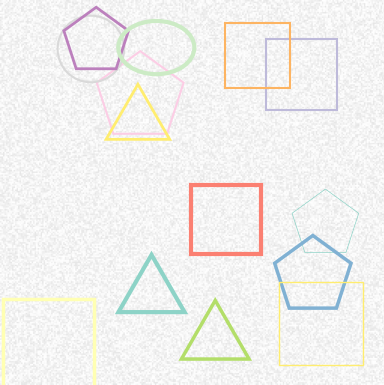[{"shape": "pentagon", "thickness": 0.5, "radius": 0.45, "center": [0.845, 0.418]}, {"shape": "triangle", "thickness": 3, "radius": 0.5, "center": [0.394, 0.239]}, {"shape": "square", "thickness": 2.5, "radius": 0.59, "center": [0.125, 0.106]}, {"shape": "square", "thickness": 1.5, "radius": 0.46, "center": [0.784, 0.806]}, {"shape": "square", "thickness": 3, "radius": 0.45, "center": [0.587, 0.43]}, {"shape": "pentagon", "thickness": 2.5, "radius": 0.52, "center": [0.813, 0.284]}, {"shape": "square", "thickness": 1.5, "radius": 0.42, "center": [0.668, 0.856]}, {"shape": "triangle", "thickness": 2.5, "radius": 0.51, "center": [0.559, 0.118]}, {"shape": "pentagon", "thickness": 1.5, "radius": 0.59, "center": [0.364, 0.749]}, {"shape": "circle", "thickness": 1.5, "radius": 0.43, "center": [0.236, 0.873]}, {"shape": "pentagon", "thickness": 2, "radius": 0.44, "center": [0.25, 0.893]}, {"shape": "oval", "thickness": 3, "radius": 0.49, "center": [0.406, 0.876]}, {"shape": "triangle", "thickness": 2, "radius": 0.48, "center": [0.358, 0.686]}, {"shape": "square", "thickness": 1, "radius": 0.54, "center": [0.833, 0.16]}]